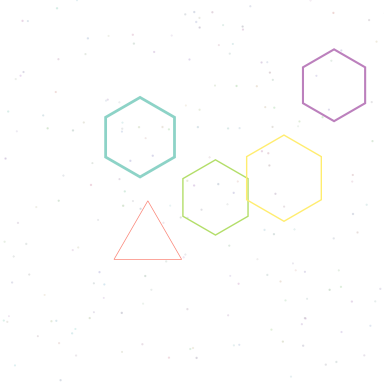[{"shape": "hexagon", "thickness": 2, "radius": 0.52, "center": [0.364, 0.644]}, {"shape": "triangle", "thickness": 0.5, "radius": 0.51, "center": [0.384, 0.377]}, {"shape": "hexagon", "thickness": 1, "radius": 0.49, "center": [0.56, 0.487]}, {"shape": "hexagon", "thickness": 1.5, "radius": 0.47, "center": [0.868, 0.779]}, {"shape": "hexagon", "thickness": 1, "radius": 0.56, "center": [0.738, 0.537]}]